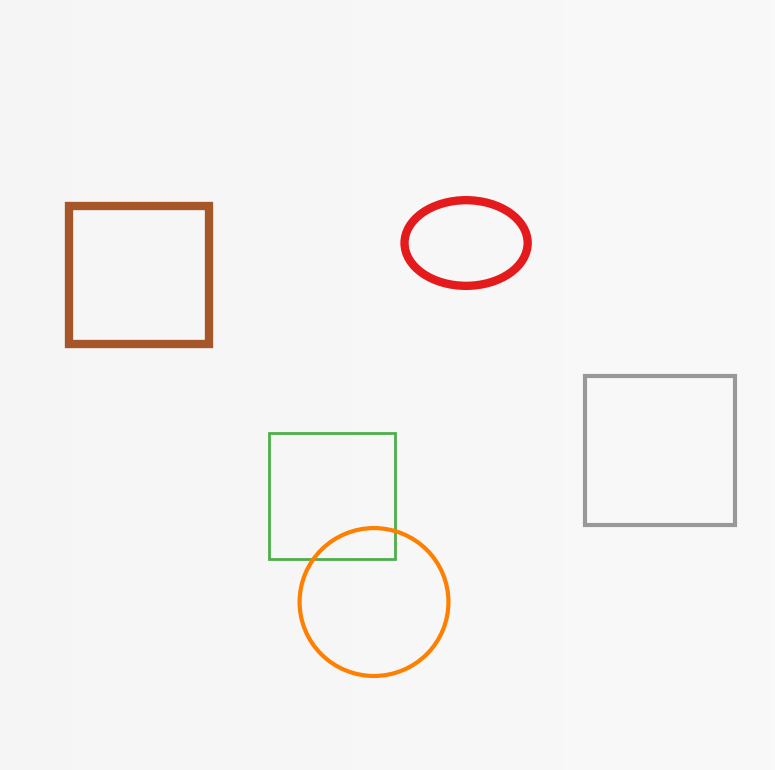[{"shape": "oval", "thickness": 3, "radius": 0.4, "center": [0.601, 0.684]}, {"shape": "square", "thickness": 1, "radius": 0.41, "center": [0.428, 0.356]}, {"shape": "circle", "thickness": 1.5, "radius": 0.48, "center": [0.483, 0.218]}, {"shape": "square", "thickness": 3, "radius": 0.45, "center": [0.179, 0.643]}, {"shape": "square", "thickness": 1.5, "radius": 0.48, "center": [0.851, 0.414]}]